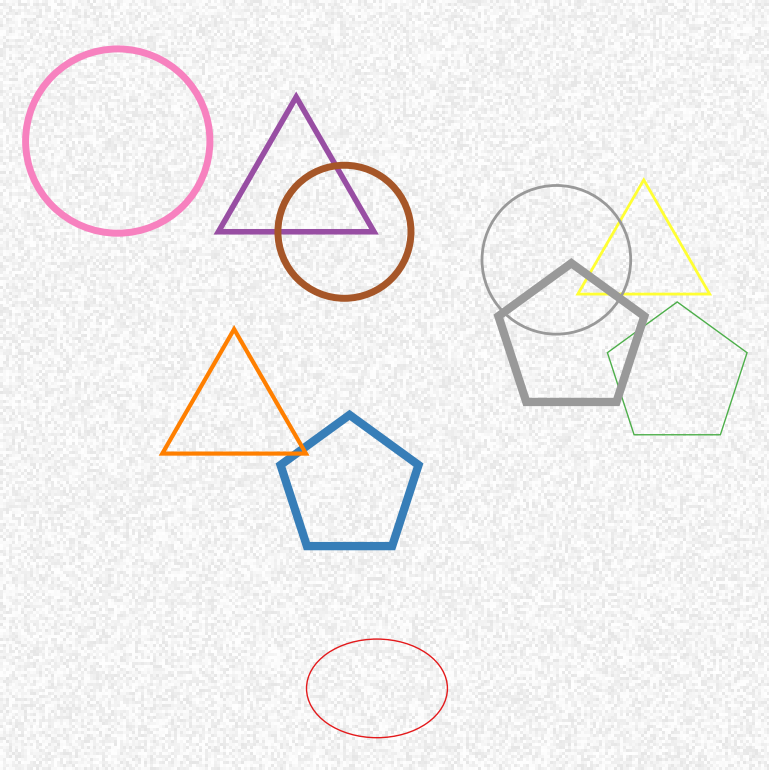[{"shape": "oval", "thickness": 0.5, "radius": 0.46, "center": [0.49, 0.106]}, {"shape": "pentagon", "thickness": 3, "radius": 0.47, "center": [0.454, 0.367]}, {"shape": "pentagon", "thickness": 0.5, "radius": 0.48, "center": [0.88, 0.513]}, {"shape": "triangle", "thickness": 2, "radius": 0.58, "center": [0.385, 0.757]}, {"shape": "triangle", "thickness": 1.5, "radius": 0.54, "center": [0.304, 0.465]}, {"shape": "triangle", "thickness": 1, "radius": 0.49, "center": [0.836, 0.668]}, {"shape": "circle", "thickness": 2.5, "radius": 0.43, "center": [0.447, 0.699]}, {"shape": "circle", "thickness": 2.5, "radius": 0.6, "center": [0.153, 0.817]}, {"shape": "pentagon", "thickness": 3, "radius": 0.5, "center": [0.742, 0.559]}, {"shape": "circle", "thickness": 1, "radius": 0.48, "center": [0.723, 0.663]}]